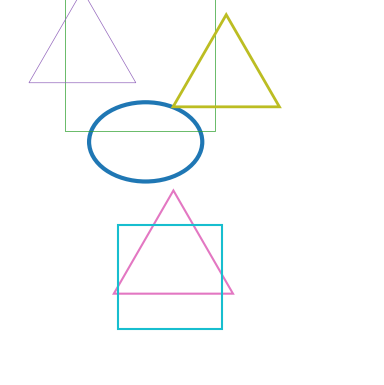[{"shape": "oval", "thickness": 3, "radius": 0.74, "center": [0.378, 0.631]}, {"shape": "square", "thickness": 0.5, "radius": 0.97, "center": [0.363, 0.854]}, {"shape": "triangle", "thickness": 0.5, "radius": 0.8, "center": [0.214, 0.865]}, {"shape": "triangle", "thickness": 1.5, "radius": 0.89, "center": [0.45, 0.327]}, {"shape": "triangle", "thickness": 2, "radius": 0.8, "center": [0.588, 0.802]}, {"shape": "square", "thickness": 1.5, "radius": 0.68, "center": [0.441, 0.28]}]